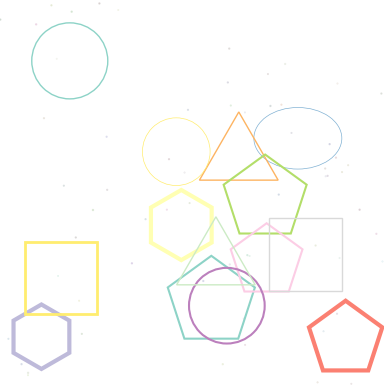[{"shape": "pentagon", "thickness": 1.5, "radius": 0.59, "center": [0.549, 0.217]}, {"shape": "circle", "thickness": 1, "radius": 0.49, "center": [0.181, 0.842]}, {"shape": "hexagon", "thickness": 3, "radius": 0.46, "center": [0.471, 0.415]}, {"shape": "hexagon", "thickness": 3, "radius": 0.42, "center": [0.108, 0.125]}, {"shape": "pentagon", "thickness": 3, "radius": 0.5, "center": [0.898, 0.119]}, {"shape": "oval", "thickness": 0.5, "radius": 0.57, "center": [0.774, 0.641]}, {"shape": "triangle", "thickness": 1, "radius": 0.59, "center": [0.62, 0.591]}, {"shape": "pentagon", "thickness": 1.5, "radius": 0.57, "center": [0.689, 0.485]}, {"shape": "pentagon", "thickness": 1.5, "radius": 0.49, "center": [0.693, 0.322]}, {"shape": "square", "thickness": 1, "radius": 0.47, "center": [0.794, 0.338]}, {"shape": "circle", "thickness": 1.5, "radius": 0.49, "center": [0.589, 0.206]}, {"shape": "triangle", "thickness": 1, "radius": 0.59, "center": [0.561, 0.319]}, {"shape": "circle", "thickness": 0.5, "radius": 0.44, "center": [0.458, 0.606]}, {"shape": "square", "thickness": 2, "radius": 0.47, "center": [0.159, 0.279]}]